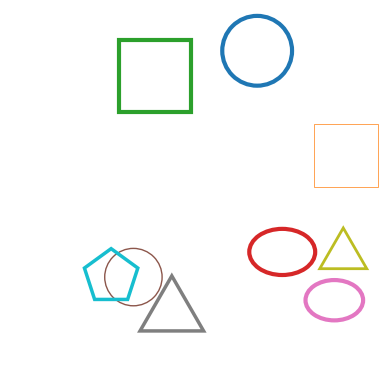[{"shape": "circle", "thickness": 3, "radius": 0.45, "center": [0.668, 0.868]}, {"shape": "square", "thickness": 0.5, "radius": 0.41, "center": [0.899, 0.595]}, {"shape": "square", "thickness": 3, "radius": 0.47, "center": [0.402, 0.803]}, {"shape": "oval", "thickness": 3, "radius": 0.43, "center": [0.733, 0.346]}, {"shape": "circle", "thickness": 1, "radius": 0.37, "center": [0.347, 0.28]}, {"shape": "oval", "thickness": 3, "radius": 0.37, "center": [0.868, 0.22]}, {"shape": "triangle", "thickness": 2.5, "radius": 0.48, "center": [0.446, 0.188]}, {"shape": "triangle", "thickness": 2, "radius": 0.35, "center": [0.892, 0.337]}, {"shape": "pentagon", "thickness": 2.5, "radius": 0.36, "center": [0.289, 0.281]}]